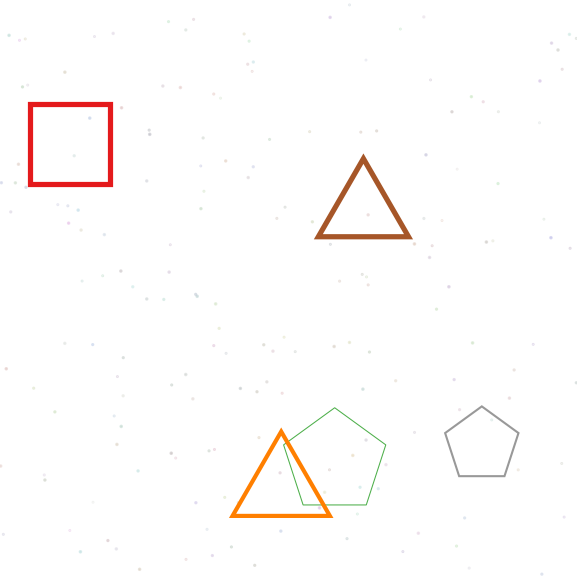[{"shape": "square", "thickness": 2.5, "radius": 0.34, "center": [0.121, 0.749]}, {"shape": "pentagon", "thickness": 0.5, "radius": 0.47, "center": [0.58, 0.2]}, {"shape": "triangle", "thickness": 2, "radius": 0.49, "center": [0.487, 0.154]}, {"shape": "triangle", "thickness": 2.5, "radius": 0.45, "center": [0.629, 0.634]}, {"shape": "pentagon", "thickness": 1, "radius": 0.33, "center": [0.834, 0.229]}]